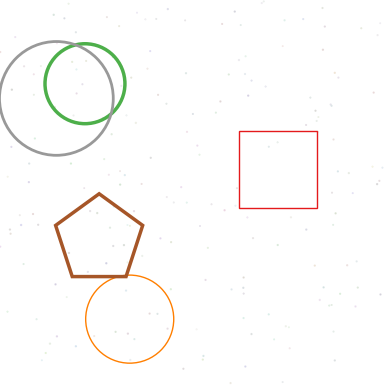[{"shape": "square", "thickness": 1, "radius": 0.5, "center": [0.722, 0.559]}, {"shape": "circle", "thickness": 2.5, "radius": 0.52, "center": [0.221, 0.783]}, {"shape": "circle", "thickness": 1, "radius": 0.57, "center": [0.337, 0.171]}, {"shape": "pentagon", "thickness": 2.5, "radius": 0.59, "center": [0.258, 0.378]}, {"shape": "circle", "thickness": 2, "radius": 0.74, "center": [0.146, 0.744]}]